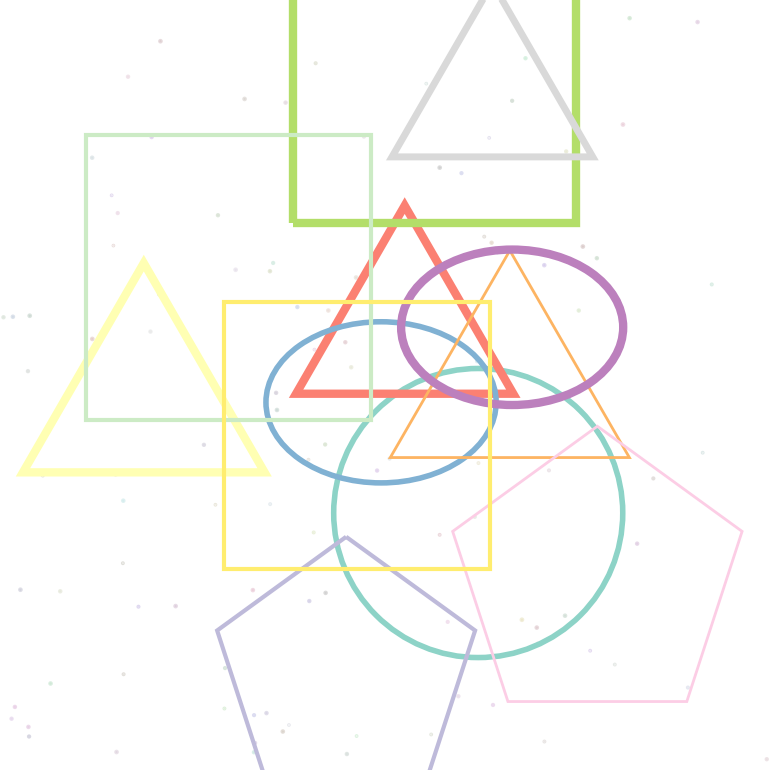[{"shape": "circle", "thickness": 2, "radius": 0.94, "center": [0.621, 0.334]}, {"shape": "triangle", "thickness": 3, "radius": 0.91, "center": [0.187, 0.477]}, {"shape": "pentagon", "thickness": 1.5, "radius": 0.88, "center": [0.45, 0.127]}, {"shape": "triangle", "thickness": 3, "radius": 0.81, "center": [0.526, 0.57]}, {"shape": "oval", "thickness": 2, "radius": 0.75, "center": [0.495, 0.477]}, {"shape": "triangle", "thickness": 1, "radius": 0.9, "center": [0.662, 0.495]}, {"shape": "square", "thickness": 3, "radius": 0.92, "center": [0.564, 0.894]}, {"shape": "pentagon", "thickness": 1, "radius": 0.99, "center": [0.776, 0.249]}, {"shape": "triangle", "thickness": 2.5, "radius": 0.75, "center": [0.639, 0.872]}, {"shape": "oval", "thickness": 3, "radius": 0.72, "center": [0.665, 0.575]}, {"shape": "square", "thickness": 1.5, "radius": 0.92, "center": [0.296, 0.64]}, {"shape": "square", "thickness": 1.5, "radius": 0.86, "center": [0.464, 0.434]}]